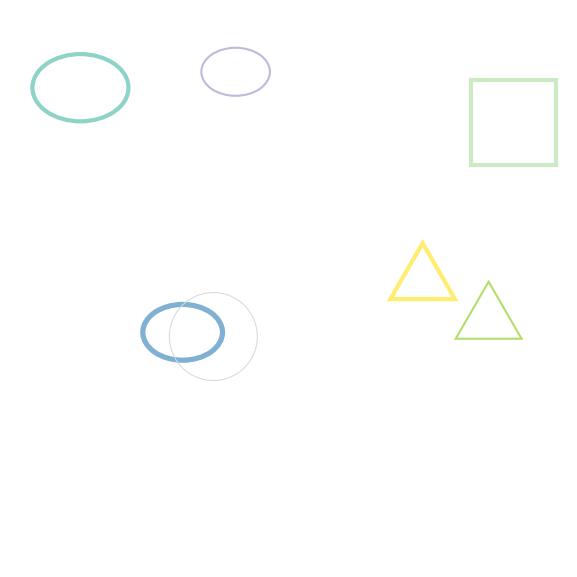[{"shape": "oval", "thickness": 2, "radius": 0.42, "center": [0.139, 0.847]}, {"shape": "oval", "thickness": 1, "radius": 0.3, "center": [0.408, 0.875]}, {"shape": "oval", "thickness": 2.5, "radius": 0.34, "center": [0.316, 0.424]}, {"shape": "triangle", "thickness": 1, "radius": 0.33, "center": [0.846, 0.445]}, {"shape": "circle", "thickness": 0.5, "radius": 0.38, "center": [0.369, 0.416]}, {"shape": "square", "thickness": 2, "radius": 0.37, "center": [0.889, 0.787]}, {"shape": "triangle", "thickness": 2, "radius": 0.32, "center": [0.732, 0.513]}]